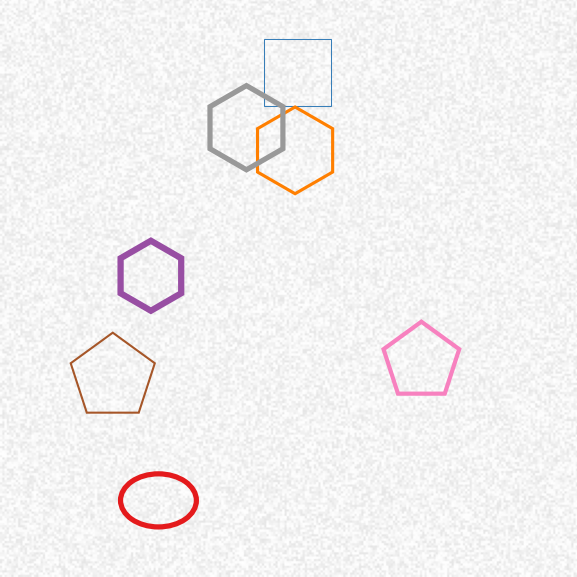[{"shape": "oval", "thickness": 2.5, "radius": 0.33, "center": [0.274, 0.133]}, {"shape": "square", "thickness": 0.5, "radius": 0.29, "center": [0.515, 0.874]}, {"shape": "hexagon", "thickness": 3, "radius": 0.3, "center": [0.261, 0.522]}, {"shape": "hexagon", "thickness": 1.5, "radius": 0.38, "center": [0.511, 0.739]}, {"shape": "pentagon", "thickness": 1, "radius": 0.38, "center": [0.195, 0.346]}, {"shape": "pentagon", "thickness": 2, "radius": 0.34, "center": [0.73, 0.373]}, {"shape": "hexagon", "thickness": 2.5, "radius": 0.36, "center": [0.427, 0.778]}]